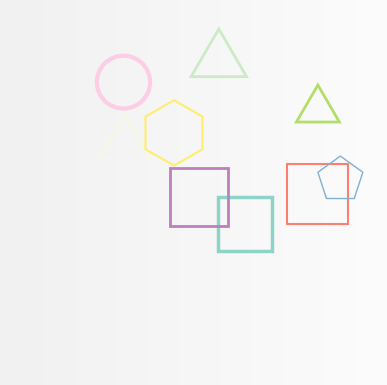[{"shape": "square", "thickness": 2.5, "radius": 0.35, "center": [0.633, 0.419]}, {"shape": "triangle", "thickness": 0.5, "radius": 0.39, "center": [0.323, 0.624]}, {"shape": "square", "thickness": 1.5, "radius": 0.39, "center": [0.82, 0.496]}, {"shape": "pentagon", "thickness": 1, "radius": 0.3, "center": [0.878, 0.534]}, {"shape": "triangle", "thickness": 2, "radius": 0.32, "center": [0.82, 0.715]}, {"shape": "circle", "thickness": 3, "radius": 0.34, "center": [0.319, 0.787]}, {"shape": "square", "thickness": 2, "radius": 0.37, "center": [0.514, 0.489]}, {"shape": "triangle", "thickness": 2, "radius": 0.41, "center": [0.565, 0.842]}, {"shape": "hexagon", "thickness": 1.5, "radius": 0.42, "center": [0.449, 0.655]}]